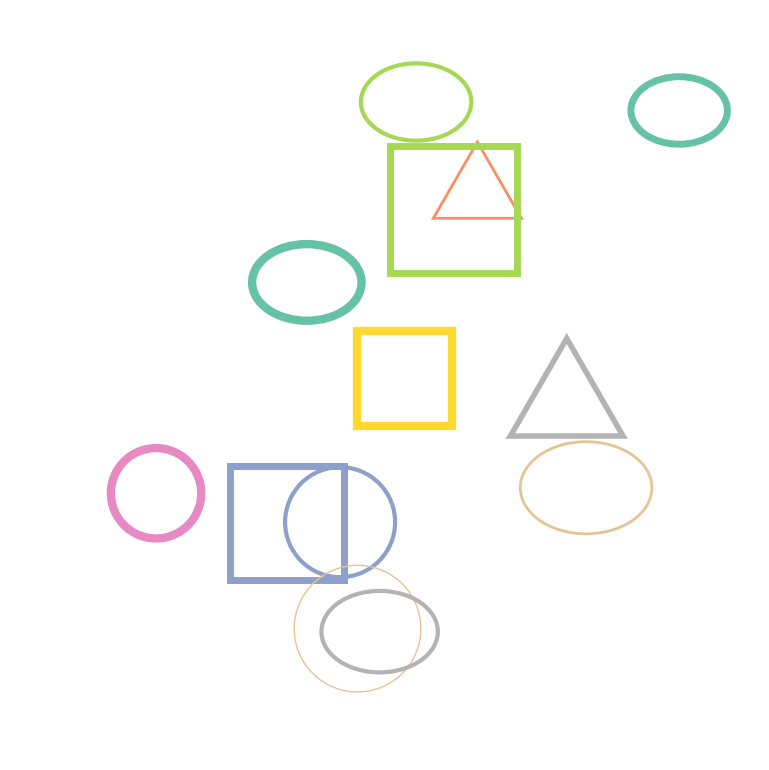[{"shape": "oval", "thickness": 3, "radius": 0.36, "center": [0.398, 0.633]}, {"shape": "oval", "thickness": 2.5, "radius": 0.31, "center": [0.882, 0.857]}, {"shape": "triangle", "thickness": 1, "radius": 0.33, "center": [0.62, 0.75]}, {"shape": "square", "thickness": 2.5, "radius": 0.37, "center": [0.373, 0.321]}, {"shape": "circle", "thickness": 1.5, "radius": 0.36, "center": [0.442, 0.322]}, {"shape": "circle", "thickness": 3, "radius": 0.29, "center": [0.203, 0.359]}, {"shape": "square", "thickness": 2.5, "radius": 0.41, "center": [0.589, 0.728]}, {"shape": "oval", "thickness": 1.5, "radius": 0.36, "center": [0.54, 0.868]}, {"shape": "square", "thickness": 3, "radius": 0.31, "center": [0.525, 0.509]}, {"shape": "circle", "thickness": 0.5, "radius": 0.41, "center": [0.464, 0.184]}, {"shape": "oval", "thickness": 1, "radius": 0.43, "center": [0.761, 0.367]}, {"shape": "oval", "thickness": 1.5, "radius": 0.38, "center": [0.493, 0.18]}, {"shape": "triangle", "thickness": 2, "radius": 0.42, "center": [0.736, 0.476]}]